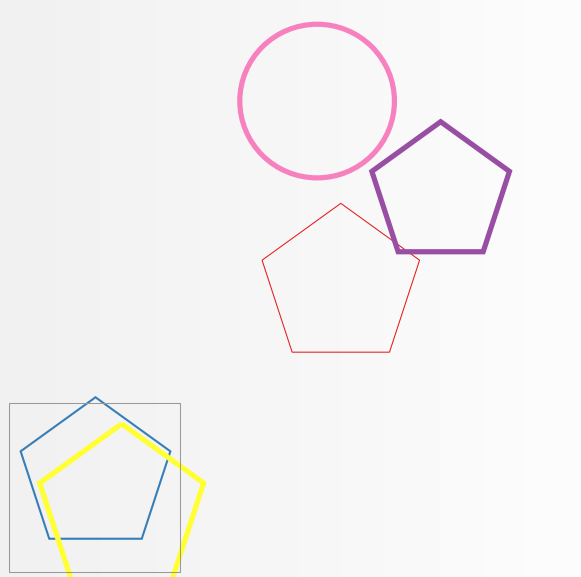[{"shape": "pentagon", "thickness": 0.5, "radius": 0.71, "center": [0.586, 0.505]}, {"shape": "pentagon", "thickness": 1, "radius": 0.68, "center": [0.164, 0.176]}, {"shape": "pentagon", "thickness": 2.5, "radius": 0.62, "center": [0.758, 0.664]}, {"shape": "pentagon", "thickness": 2.5, "radius": 0.74, "center": [0.209, 0.117]}, {"shape": "circle", "thickness": 2.5, "radius": 0.67, "center": [0.546, 0.824]}, {"shape": "square", "thickness": 0.5, "radius": 0.74, "center": [0.163, 0.155]}]